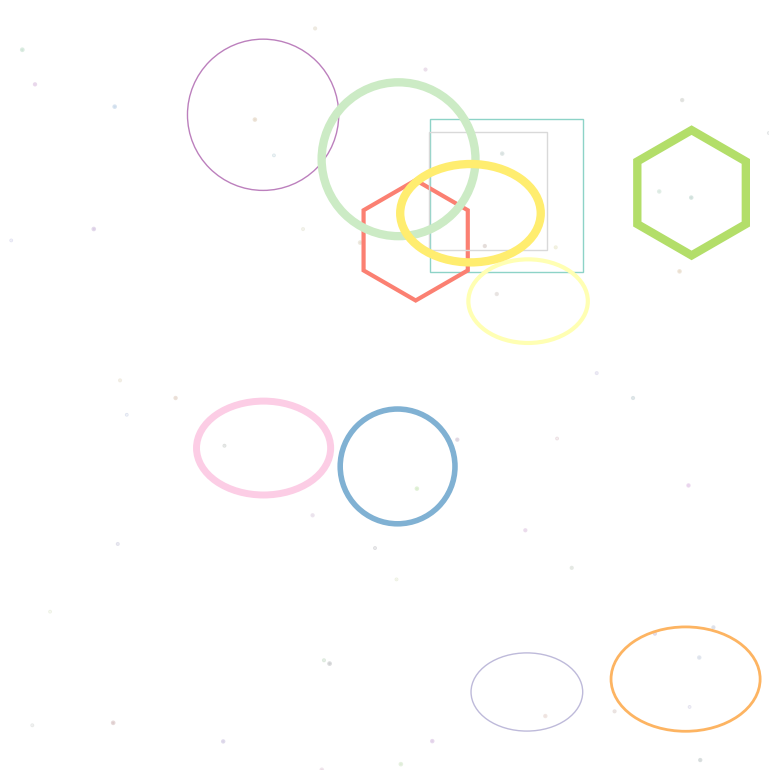[{"shape": "square", "thickness": 0.5, "radius": 0.5, "center": [0.657, 0.746]}, {"shape": "oval", "thickness": 1.5, "radius": 0.39, "center": [0.686, 0.609]}, {"shape": "oval", "thickness": 0.5, "radius": 0.36, "center": [0.684, 0.101]}, {"shape": "hexagon", "thickness": 1.5, "radius": 0.39, "center": [0.54, 0.688]}, {"shape": "circle", "thickness": 2, "radius": 0.37, "center": [0.516, 0.394]}, {"shape": "oval", "thickness": 1, "radius": 0.48, "center": [0.89, 0.118]}, {"shape": "hexagon", "thickness": 3, "radius": 0.41, "center": [0.898, 0.75]}, {"shape": "oval", "thickness": 2.5, "radius": 0.44, "center": [0.342, 0.418]}, {"shape": "square", "thickness": 0.5, "radius": 0.38, "center": [0.634, 0.752]}, {"shape": "circle", "thickness": 0.5, "radius": 0.49, "center": [0.342, 0.851]}, {"shape": "circle", "thickness": 3, "radius": 0.5, "center": [0.518, 0.793]}, {"shape": "oval", "thickness": 3, "radius": 0.46, "center": [0.611, 0.723]}]